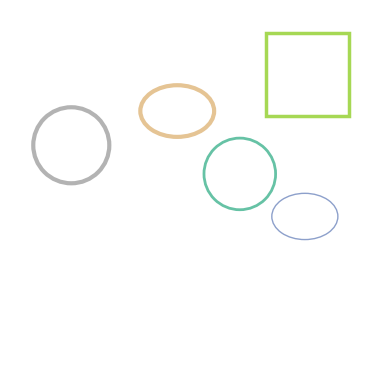[{"shape": "circle", "thickness": 2, "radius": 0.47, "center": [0.623, 0.548]}, {"shape": "oval", "thickness": 1, "radius": 0.43, "center": [0.792, 0.438]}, {"shape": "square", "thickness": 2.5, "radius": 0.54, "center": [0.798, 0.806]}, {"shape": "oval", "thickness": 3, "radius": 0.48, "center": [0.46, 0.712]}, {"shape": "circle", "thickness": 3, "radius": 0.49, "center": [0.185, 0.623]}]